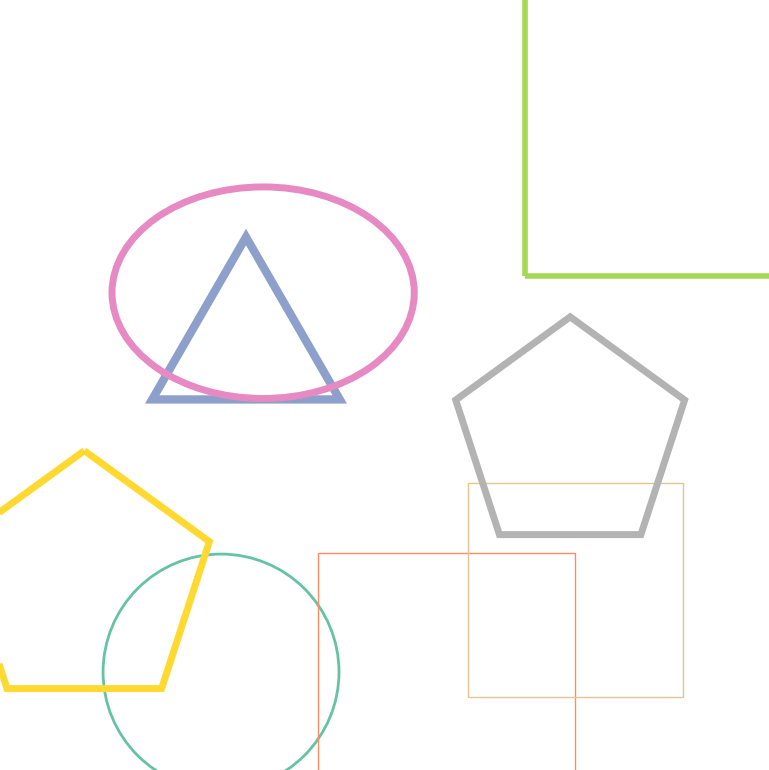[{"shape": "circle", "thickness": 1, "radius": 0.77, "center": [0.287, 0.127]}, {"shape": "square", "thickness": 0.5, "radius": 0.83, "center": [0.58, 0.115]}, {"shape": "triangle", "thickness": 3, "radius": 0.7, "center": [0.319, 0.552]}, {"shape": "oval", "thickness": 2.5, "radius": 0.98, "center": [0.342, 0.62]}, {"shape": "square", "thickness": 2, "radius": 0.93, "center": [0.868, 0.828]}, {"shape": "pentagon", "thickness": 2.5, "radius": 0.85, "center": [0.109, 0.244]}, {"shape": "square", "thickness": 0.5, "radius": 0.7, "center": [0.747, 0.234]}, {"shape": "pentagon", "thickness": 2.5, "radius": 0.78, "center": [0.74, 0.432]}]